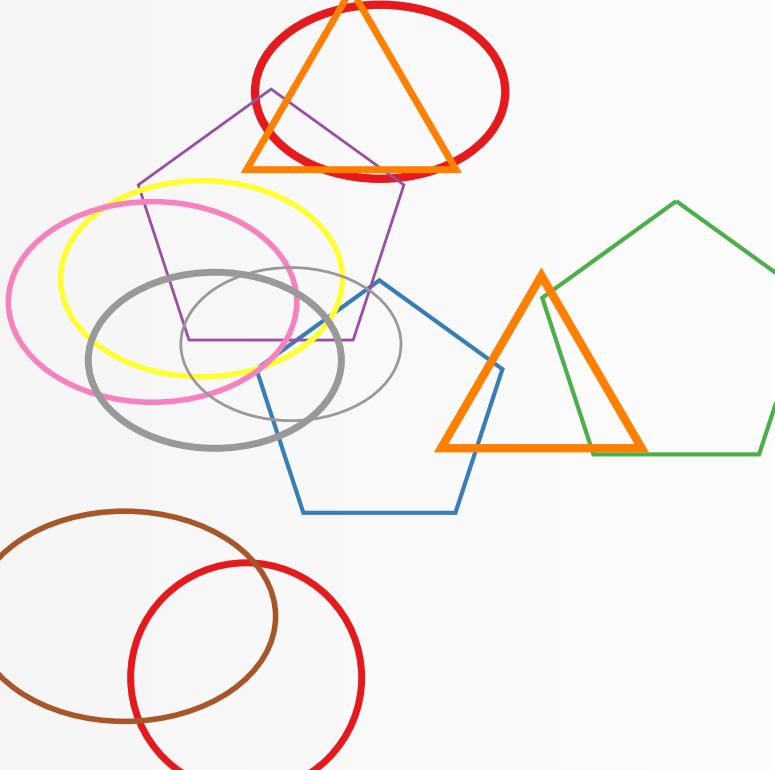[{"shape": "circle", "thickness": 2.5, "radius": 0.75, "center": [0.318, 0.12]}, {"shape": "oval", "thickness": 3, "radius": 0.81, "center": [0.491, 0.881]}, {"shape": "pentagon", "thickness": 1.5, "radius": 0.83, "center": [0.49, 0.469]}, {"shape": "pentagon", "thickness": 1.5, "radius": 0.91, "center": [0.873, 0.557]}, {"shape": "pentagon", "thickness": 1, "radius": 0.9, "center": [0.35, 0.704]}, {"shape": "triangle", "thickness": 3, "radius": 0.75, "center": [0.699, 0.493]}, {"shape": "triangle", "thickness": 2.5, "radius": 0.78, "center": [0.453, 0.858]}, {"shape": "oval", "thickness": 2, "radius": 0.91, "center": [0.26, 0.638]}, {"shape": "oval", "thickness": 2, "radius": 0.97, "center": [0.161, 0.2]}, {"shape": "oval", "thickness": 2, "radius": 0.93, "center": [0.197, 0.608]}, {"shape": "oval", "thickness": 1, "radius": 0.71, "center": [0.375, 0.553]}, {"shape": "oval", "thickness": 2.5, "radius": 0.82, "center": [0.277, 0.532]}]